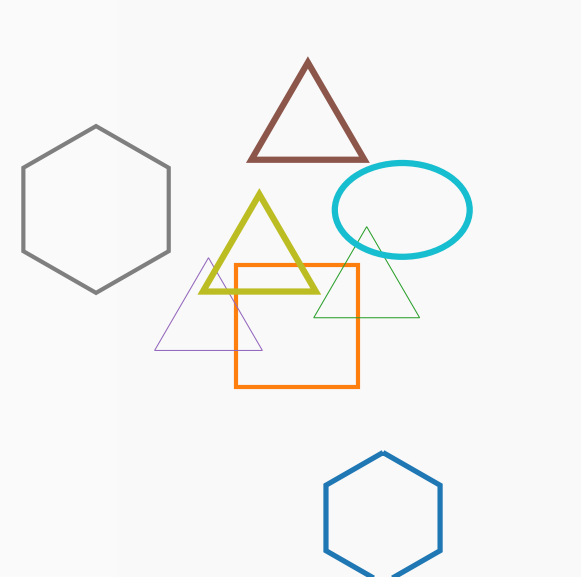[{"shape": "hexagon", "thickness": 2.5, "radius": 0.57, "center": [0.659, 0.102]}, {"shape": "square", "thickness": 2, "radius": 0.53, "center": [0.511, 0.435]}, {"shape": "triangle", "thickness": 0.5, "radius": 0.53, "center": [0.631, 0.502]}, {"shape": "triangle", "thickness": 0.5, "radius": 0.54, "center": [0.359, 0.446]}, {"shape": "triangle", "thickness": 3, "radius": 0.56, "center": [0.53, 0.779]}, {"shape": "hexagon", "thickness": 2, "radius": 0.72, "center": [0.165, 0.636]}, {"shape": "triangle", "thickness": 3, "radius": 0.56, "center": [0.446, 0.55]}, {"shape": "oval", "thickness": 3, "radius": 0.58, "center": [0.692, 0.636]}]